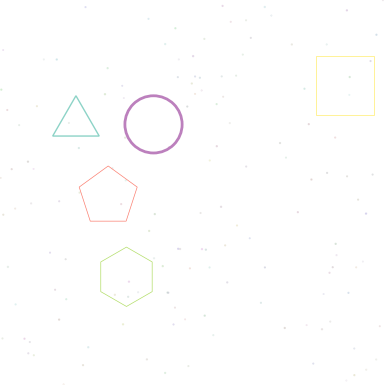[{"shape": "triangle", "thickness": 1, "radius": 0.35, "center": [0.197, 0.682]}, {"shape": "pentagon", "thickness": 0.5, "radius": 0.4, "center": [0.281, 0.49]}, {"shape": "hexagon", "thickness": 0.5, "radius": 0.39, "center": [0.328, 0.281]}, {"shape": "circle", "thickness": 2, "radius": 0.37, "center": [0.399, 0.677]}, {"shape": "square", "thickness": 0.5, "radius": 0.38, "center": [0.896, 0.777]}]